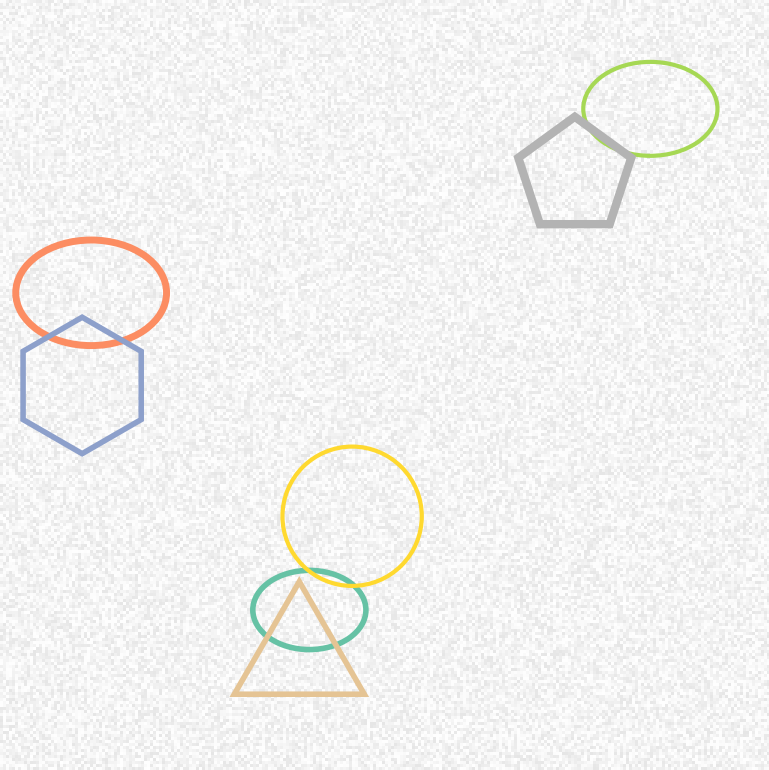[{"shape": "oval", "thickness": 2, "radius": 0.37, "center": [0.402, 0.208]}, {"shape": "oval", "thickness": 2.5, "radius": 0.49, "center": [0.118, 0.62]}, {"shape": "hexagon", "thickness": 2, "radius": 0.44, "center": [0.107, 0.499]}, {"shape": "oval", "thickness": 1.5, "radius": 0.44, "center": [0.845, 0.859]}, {"shape": "circle", "thickness": 1.5, "radius": 0.45, "center": [0.457, 0.33]}, {"shape": "triangle", "thickness": 2, "radius": 0.49, "center": [0.389, 0.147]}, {"shape": "pentagon", "thickness": 3, "radius": 0.39, "center": [0.746, 0.771]}]